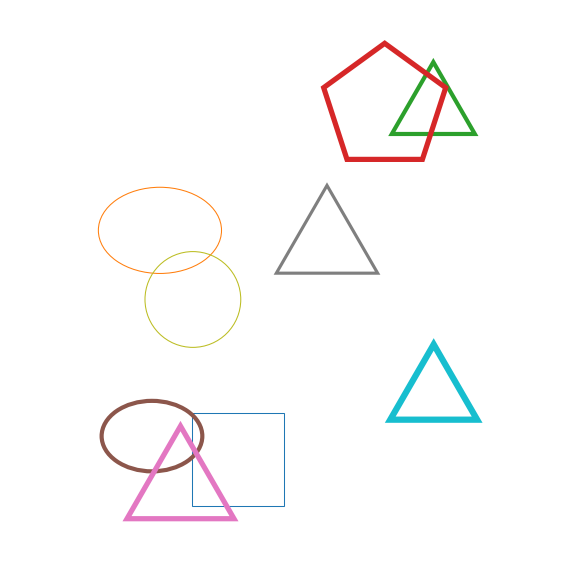[{"shape": "square", "thickness": 0.5, "radius": 0.4, "center": [0.412, 0.203]}, {"shape": "oval", "thickness": 0.5, "radius": 0.53, "center": [0.277, 0.6]}, {"shape": "triangle", "thickness": 2, "radius": 0.42, "center": [0.75, 0.809]}, {"shape": "pentagon", "thickness": 2.5, "radius": 0.56, "center": [0.666, 0.813]}, {"shape": "oval", "thickness": 2, "radius": 0.44, "center": [0.263, 0.244]}, {"shape": "triangle", "thickness": 2.5, "radius": 0.53, "center": [0.313, 0.154]}, {"shape": "triangle", "thickness": 1.5, "radius": 0.51, "center": [0.566, 0.577]}, {"shape": "circle", "thickness": 0.5, "radius": 0.41, "center": [0.334, 0.481]}, {"shape": "triangle", "thickness": 3, "radius": 0.43, "center": [0.751, 0.316]}]